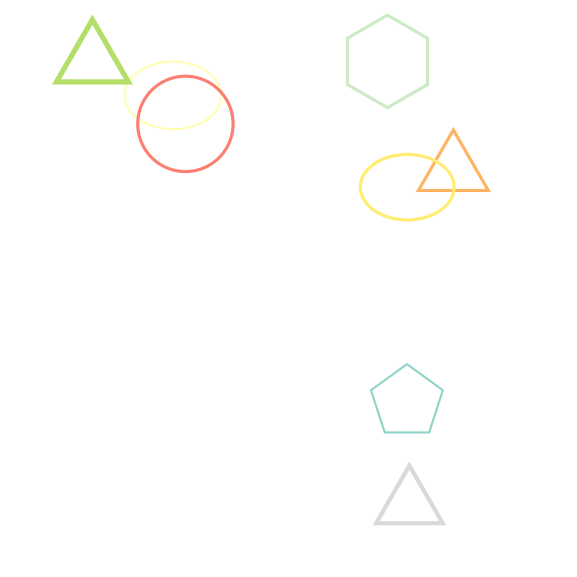[{"shape": "pentagon", "thickness": 1, "radius": 0.33, "center": [0.705, 0.303]}, {"shape": "oval", "thickness": 1, "radius": 0.42, "center": [0.299, 0.834]}, {"shape": "circle", "thickness": 1.5, "radius": 0.41, "center": [0.321, 0.785]}, {"shape": "triangle", "thickness": 1.5, "radius": 0.35, "center": [0.785, 0.704]}, {"shape": "triangle", "thickness": 2.5, "radius": 0.36, "center": [0.16, 0.893]}, {"shape": "triangle", "thickness": 2, "radius": 0.33, "center": [0.709, 0.126]}, {"shape": "hexagon", "thickness": 1.5, "radius": 0.4, "center": [0.671, 0.893]}, {"shape": "oval", "thickness": 1.5, "radius": 0.41, "center": [0.705, 0.675]}]